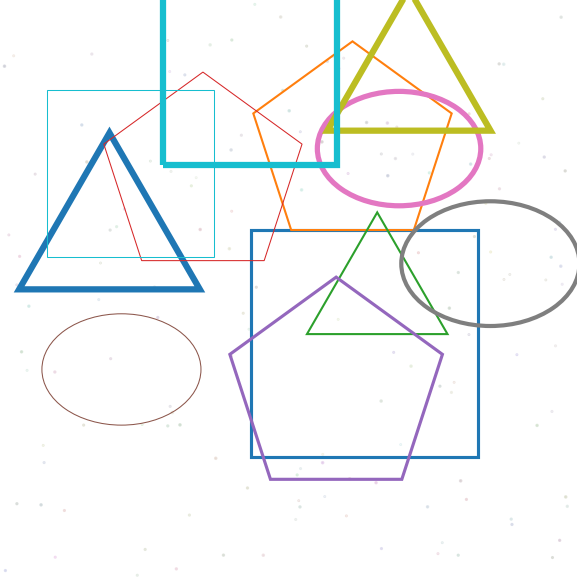[{"shape": "square", "thickness": 1.5, "radius": 0.98, "center": [0.631, 0.404]}, {"shape": "triangle", "thickness": 3, "radius": 0.9, "center": [0.19, 0.588]}, {"shape": "pentagon", "thickness": 1, "radius": 0.9, "center": [0.61, 0.747]}, {"shape": "triangle", "thickness": 1, "radius": 0.7, "center": [0.653, 0.491]}, {"shape": "pentagon", "thickness": 0.5, "radius": 0.9, "center": [0.351, 0.694]}, {"shape": "pentagon", "thickness": 1.5, "radius": 0.97, "center": [0.582, 0.326]}, {"shape": "oval", "thickness": 0.5, "radius": 0.69, "center": [0.21, 0.359]}, {"shape": "oval", "thickness": 2.5, "radius": 0.71, "center": [0.691, 0.742]}, {"shape": "oval", "thickness": 2, "radius": 0.77, "center": [0.849, 0.543]}, {"shape": "triangle", "thickness": 3, "radius": 0.82, "center": [0.708, 0.854]}, {"shape": "square", "thickness": 3, "radius": 0.75, "center": [0.433, 0.863]}, {"shape": "square", "thickness": 0.5, "radius": 0.72, "center": [0.226, 0.699]}]